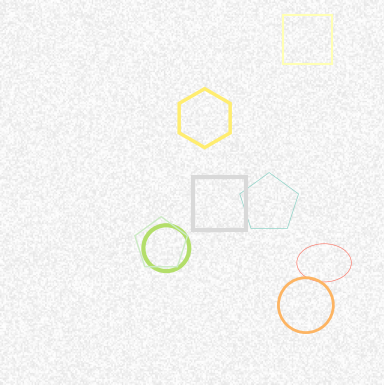[{"shape": "pentagon", "thickness": 0.5, "radius": 0.4, "center": [0.699, 0.472]}, {"shape": "square", "thickness": 1.5, "radius": 0.32, "center": [0.798, 0.898]}, {"shape": "oval", "thickness": 0.5, "radius": 0.35, "center": [0.842, 0.317]}, {"shape": "circle", "thickness": 2, "radius": 0.36, "center": [0.794, 0.207]}, {"shape": "circle", "thickness": 3, "radius": 0.3, "center": [0.432, 0.355]}, {"shape": "square", "thickness": 3, "radius": 0.34, "center": [0.569, 0.47]}, {"shape": "pentagon", "thickness": 1, "radius": 0.36, "center": [0.419, 0.365]}, {"shape": "hexagon", "thickness": 2.5, "radius": 0.38, "center": [0.532, 0.693]}]